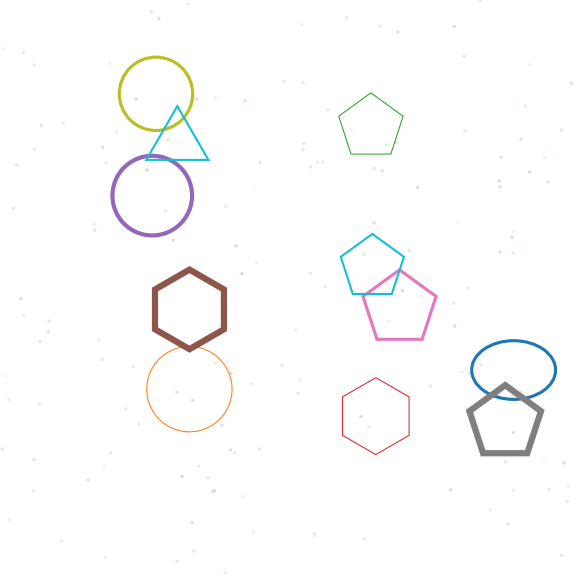[{"shape": "oval", "thickness": 1.5, "radius": 0.36, "center": [0.889, 0.358]}, {"shape": "circle", "thickness": 0.5, "radius": 0.37, "center": [0.328, 0.325]}, {"shape": "pentagon", "thickness": 0.5, "radius": 0.29, "center": [0.642, 0.78]}, {"shape": "hexagon", "thickness": 0.5, "radius": 0.33, "center": [0.651, 0.279]}, {"shape": "circle", "thickness": 2, "radius": 0.34, "center": [0.264, 0.66]}, {"shape": "hexagon", "thickness": 3, "radius": 0.34, "center": [0.328, 0.463]}, {"shape": "pentagon", "thickness": 1.5, "radius": 0.33, "center": [0.692, 0.465]}, {"shape": "pentagon", "thickness": 3, "radius": 0.33, "center": [0.875, 0.267]}, {"shape": "circle", "thickness": 1.5, "radius": 0.32, "center": [0.27, 0.837]}, {"shape": "triangle", "thickness": 1, "radius": 0.31, "center": [0.307, 0.753]}, {"shape": "pentagon", "thickness": 1, "radius": 0.29, "center": [0.645, 0.537]}]